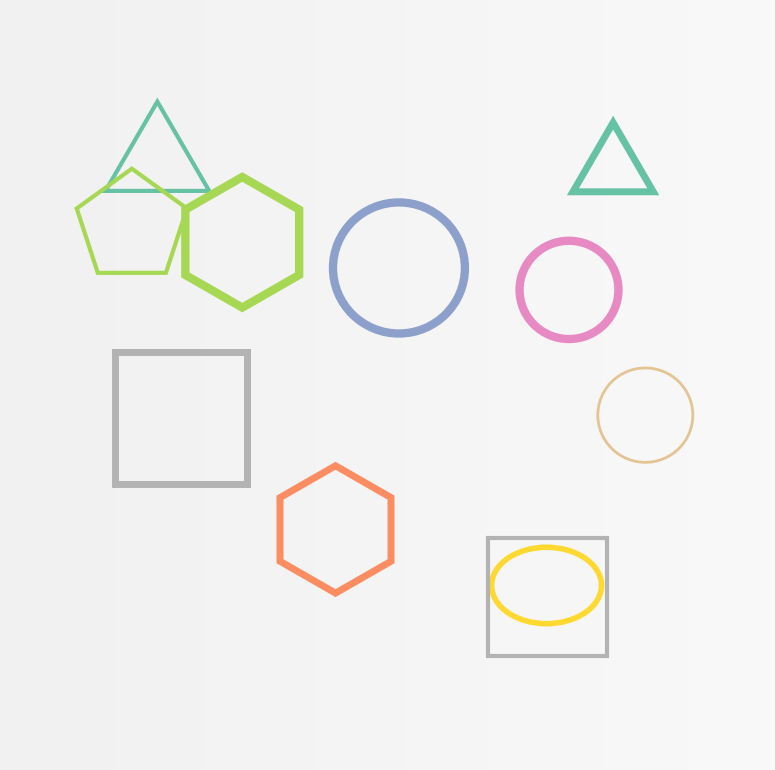[{"shape": "triangle", "thickness": 1.5, "radius": 0.39, "center": [0.203, 0.791]}, {"shape": "triangle", "thickness": 2.5, "radius": 0.3, "center": [0.791, 0.781]}, {"shape": "hexagon", "thickness": 2.5, "radius": 0.41, "center": [0.433, 0.312]}, {"shape": "circle", "thickness": 3, "radius": 0.43, "center": [0.515, 0.652]}, {"shape": "circle", "thickness": 3, "radius": 0.32, "center": [0.734, 0.624]}, {"shape": "hexagon", "thickness": 3, "radius": 0.42, "center": [0.313, 0.685]}, {"shape": "pentagon", "thickness": 1.5, "radius": 0.37, "center": [0.17, 0.706]}, {"shape": "oval", "thickness": 2, "radius": 0.35, "center": [0.705, 0.24]}, {"shape": "circle", "thickness": 1, "radius": 0.31, "center": [0.833, 0.461]}, {"shape": "square", "thickness": 2.5, "radius": 0.43, "center": [0.234, 0.457]}, {"shape": "square", "thickness": 1.5, "radius": 0.38, "center": [0.706, 0.225]}]